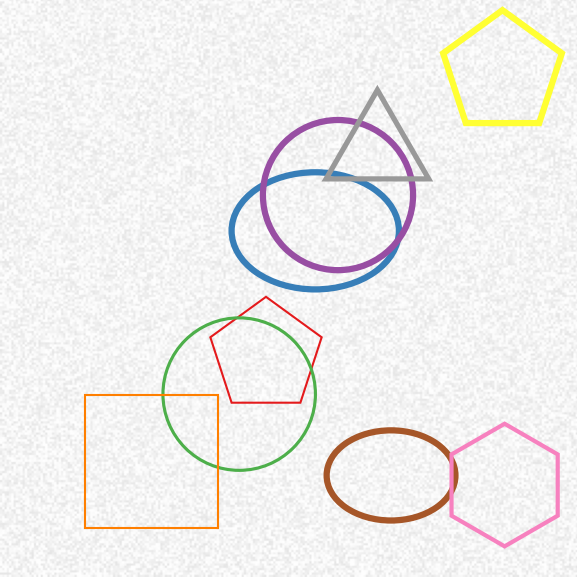[{"shape": "pentagon", "thickness": 1, "radius": 0.51, "center": [0.461, 0.384]}, {"shape": "oval", "thickness": 3, "radius": 0.72, "center": [0.546, 0.599]}, {"shape": "circle", "thickness": 1.5, "radius": 0.66, "center": [0.414, 0.317]}, {"shape": "circle", "thickness": 3, "radius": 0.65, "center": [0.585, 0.661]}, {"shape": "square", "thickness": 1, "radius": 0.58, "center": [0.262, 0.2]}, {"shape": "pentagon", "thickness": 3, "radius": 0.54, "center": [0.87, 0.873]}, {"shape": "oval", "thickness": 3, "radius": 0.56, "center": [0.677, 0.176]}, {"shape": "hexagon", "thickness": 2, "radius": 0.53, "center": [0.874, 0.159]}, {"shape": "triangle", "thickness": 2.5, "radius": 0.51, "center": [0.653, 0.741]}]